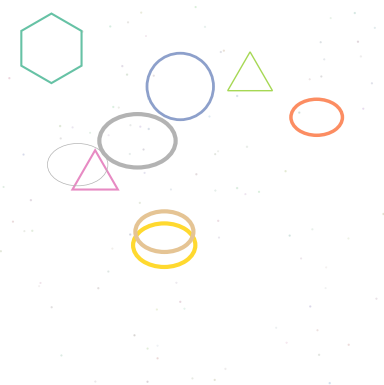[{"shape": "hexagon", "thickness": 1.5, "radius": 0.45, "center": [0.134, 0.874]}, {"shape": "oval", "thickness": 2.5, "radius": 0.33, "center": [0.823, 0.695]}, {"shape": "circle", "thickness": 2, "radius": 0.43, "center": [0.468, 0.775]}, {"shape": "triangle", "thickness": 1.5, "radius": 0.34, "center": [0.247, 0.542]}, {"shape": "triangle", "thickness": 1, "radius": 0.34, "center": [0.65, 0.798]}, {"shape": "oval", "thickness": 3, "radius": 0.4, "center": [0.427, 0.363]}, {"shape": "oval", "thickness": 3, "radius": 0.38, "center": [0.427, 0.398]}, {"shape": "oval", "thickness": 0.5, "radius": 0.39, "center": [0.202, 0.572]}, {"shape": "oval", "thickness": 3, "radius": 0.5, "center": [0.357, 0.634]}]